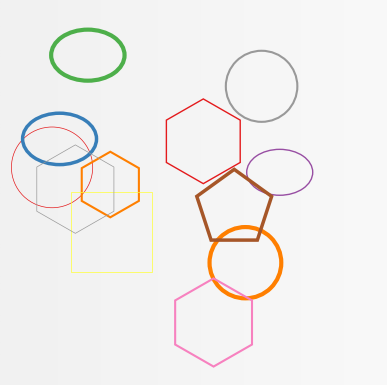[{"shape": "circle", "thickness": 0.5, "radius": 0.52, "center": [0.134, 0.565]}, {"shape": "hexagon", "thickness": 1, "radius": 0.55, "center": [0.525, 0.633]}, {"shape": "oval", "thickness": 2.5, "radius": 0.48, "center": [0.154, 0.639]}, {"shape": "oval", "thickness": 3, "radius": 0.47, "center": [0.227, 0.857]}, {"shape": "oval", "thickness": 1, "radius": 0.43, "center": [0.722, 0.552]}, {"shape": "circle", "thickness": 3, "radius": 0.46, "center": [0.633, 0.318]}, {"shape": "hexagon", "thickness": 1.5, "radius": 0.43, "center": [0.285, 0.521]}, {"shape": "square", "thickness": 0.5, "radius": 0.52, "center": [0.288, 0.399]}, {"shape": "pentagon", "thickness": 2.5, "radius": 0.51, "center": [0.604, 0.459]}, {"shape": "hexagon", "thickness": 1.5, "radius": 0.57, "center": [0.551, 0.162]}, {"shape": "circle", "thickness": 1.5, "radius": 0.46, "center": [0.675, 0.776]}, {"shape": "hexagon", "thickness": 0.5, "radius": 0.57, "center": [0.194, 0.509]}]